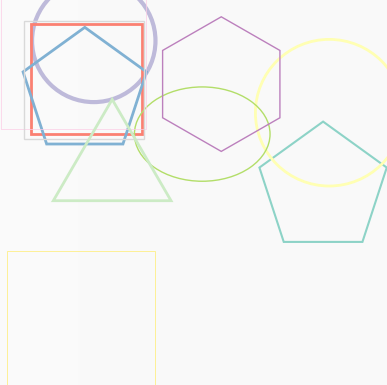[{"shape": "pentagon", "thickness": 1.5, "radius": 0.86, "center": [0.834, 0.511]}, {"shape": "circle", "thickness": 2, "radius": 0.95, "center": [0.85, 0.707]}, {"shape": "circle", "thickness": 3, "radius": 0.8, "center": [0.242, 0.894]}, {"shape": "square", "thickness": 2, "radius": 0.71, "center": [0.224, 0.795]}, {"shape": "pentagon", "thickness": 2, "radius": 0.84, "center": [0.219, 0.761]}, {"shape": "oval", "thickness": 1, "radius": 0.87, "center": [0.522, 0.652]}, {"shape": "square", "thickness": 0.5, "radius": 0.93, "center": [0.19, 0.851]}, {"shape": "square", "thickness": 1, "radius": 0.77, "center": [0.216, 0.792]}, {"shape": "hexagon", "thickness": 1, "radius": 0.87, "center": [0.571, 0.782]}, {"shape": "triangle", "thickness": 2, "radius": 0.88, "center": [0.289, 0.566]}, {"shape": "square", "thickness": 0.5, "radius": 0.96, "center": [0.209, 0.155]}]